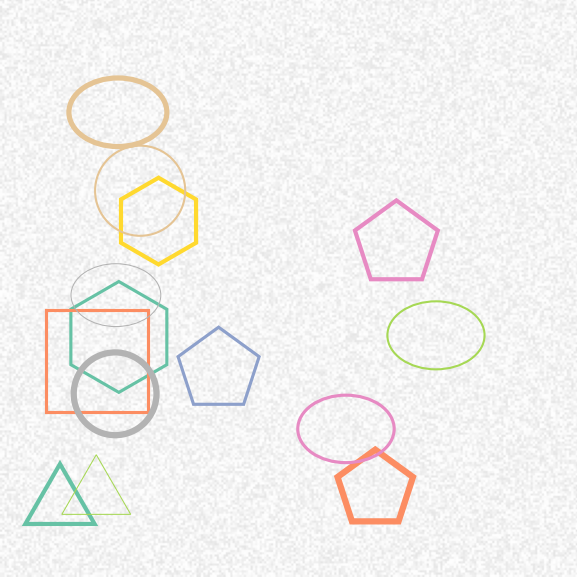[{"shape": "triangle", "thickness": 2, "radius": 0.35, "center": [0.104, 0.126]}, {"shape": "hexagon", "thickness": 1.5, "radius": 0.48, "center": [0.206, 0.416]}, {"shape": "square", "thickness": 1.5, "radius": 0.45, "center": [0.168, 0.374]}, {"shape": "pentagon", "thickness": 3, "radius": 0.34, "center": [0.65, 0.152]}, {"shape": "pentagon", "thickness": 1.5, "radius": 0.37, "center": [0.379, 0.359]}, {"shape": "oval", "thickness": 1.5, "radius": 0.42, "center": [0.599, 0.256]}, {"shape": "pentagon", "thickness": 2, "radius": 0.38, "center": [0.686, 0.577]}, {"shape": "oval", "thickness": 1, "radius": 0.42, "center": [0.755, 0.418]}, {"shape": "triangle", "thickness": 0.5, "radius": 0.34, "center": [0.167, 0.143]}, {"shape": "hexagon", "thickness": 2, "radius": 0.38, "center": [0.274, 0.616]}, {"shape": "circle", "thickness": 1, "radius": 0.39, "center": [0.243, 0.669]}, {"shape": "oval", "thickness": 2.5, "radius": 0.42, "center": [0.204, 0.805]}, {"shape": "circle", "thickness": 3, "radius": 0.36, "center": [0.199, 0.317]}, {"shape": "oval", "thickness": 0.5, "radius": 0.39, "center": [0.201, 0.488]}]